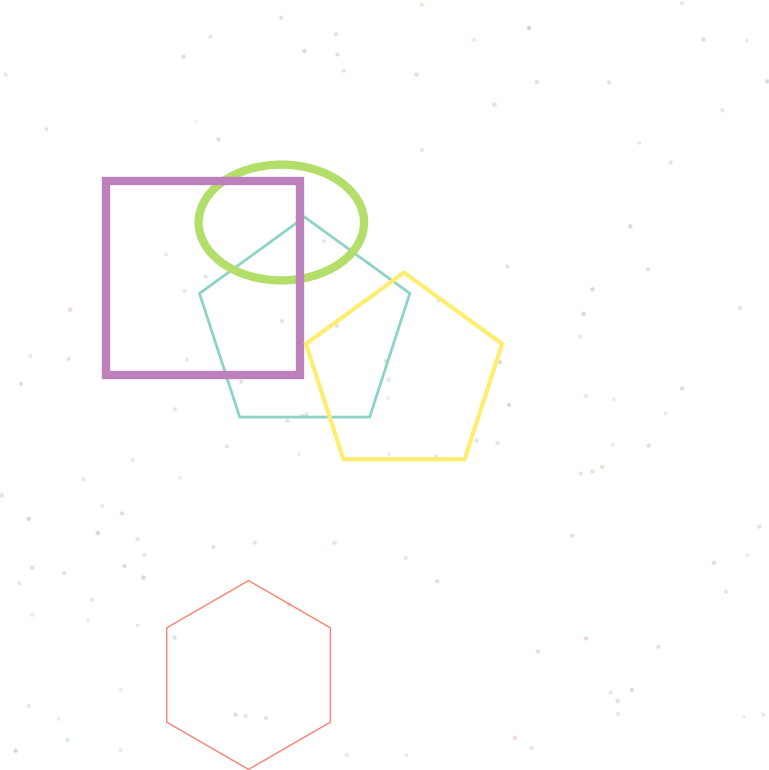[{"shape": "pentagon", "thickness": 1, "radius": 0.72, "center": [0.396, 0.575]}, {"shape": "hexagon", "thickness": 0.5, "radius": 0.61, "center": [0.323, 0.123]}, {"shape": "oval", "thickness": 3, "radius": 0.54, "center": [0.365, 0.711]}, {"shape": "square", "thickness": 3, "radius": 0.63, "center": [0.263, 0.639]}, {"shape": "pentagon", "thickness": 1.5, "radius": 0.67, "center": [0.525, 0.512]}]